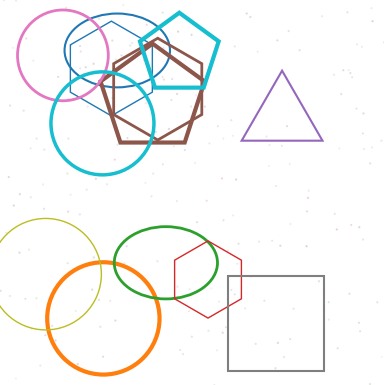[{"shape": "oval", "thickness": 1.5, "radius": 0.68, "center": [0.305, 0.869]}, {"shape": "hexagon", "thickness": 1, "radius": 0.61, "center": [0.289, 0.822]}, {"shape": "circle", "thickness": 3, "radius": 0.73, "center": [0.268, 0.173]}, {"shape": "oval", "thickness": 2, "radius": 0.67, "center": [0.431, 0.317]}, {"shape": "hexagon", "thickness": 1, "radius": 0.5, "center": [0.54, 0.274]}, {"shape": "triangle", "thickness": 1.5, "radius": 0.61, "center": [0.733, 0.695]}, {"shape": "pentagon", "thickness": 3, "radius": 0.71, "center": [0.396, 0.745]}, {"shape": "hexagon", "thickness": 2, "radius": 0.66, "center": [0.41, 0.769]}, {"shape": "circle", "thickness": 2, "radius": 0.59, "center": [0.163, 0.856]}, {"shape": "square", "thickness": 1.5, "radius": 0.62, "center": [0.717, 0.16]}, {"shape": "circle", "thickness": 1, "radius": 0.72, "center": [0.119, 0.288]}, {"shape": "circle", "thickness": 2.5, "radius": 0.67, "center": [0.266, 0.68]}, {"shape": "pentagon", "thickness": 3, "radius": 0.54, "center": [0.466, 0.859]}]